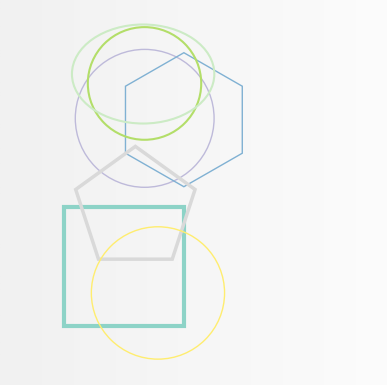[{"shape": "square", "thickness": 3, "radius": 0.77, "center": [0.32, 0.309]}, {"shape": "circle", "thickness": 1, "radius": 0.9, "center": [0.373, 0.693]}, {"shape": "hexagon", "thickness": 1, "radius": 0.87, "center": [0.475, 0.689]}, {"shape": "circle", "thickness": 1.5, "radius": 0.73, "center": [0.373, 0.783]}, {"shape": "pentagon", "thickness": 2.5, "radius": 0.81, "center": [0.349, 0.458]}, {"shape": "oval", "thickness": 1.5, "radius": 0.92, "center": [0.369, 0.808]}, {"shape": "circle", "thickness": 1, "radius": 0.86, "center": [0.408, 0.239]}]